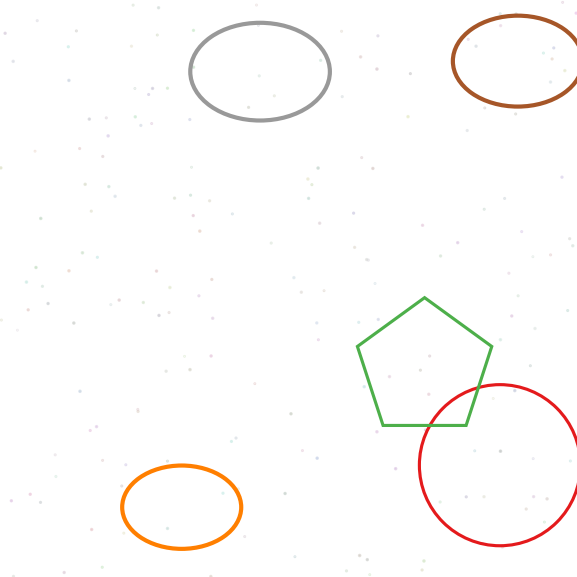[{"shape": "circle", "thickness": 1.5, "radius": 0.7, "center": [0.866, 0.194]}, {"shape": "pentagon", "thickness": 1.5, "radius": 0.61, "center": [0.735, 0.361]}, {"shape": "oval", "thickness": 2, "radius": 0.52, "center": [0.315, 0.121]}, {"shape": "oval", "thickness": 2, "radius": 0.56, "center": [0.897, 0.893]}, {"shape": "oval", "thickness": 2, "radius": 0.6, "center": [0.45, 0.875]}]